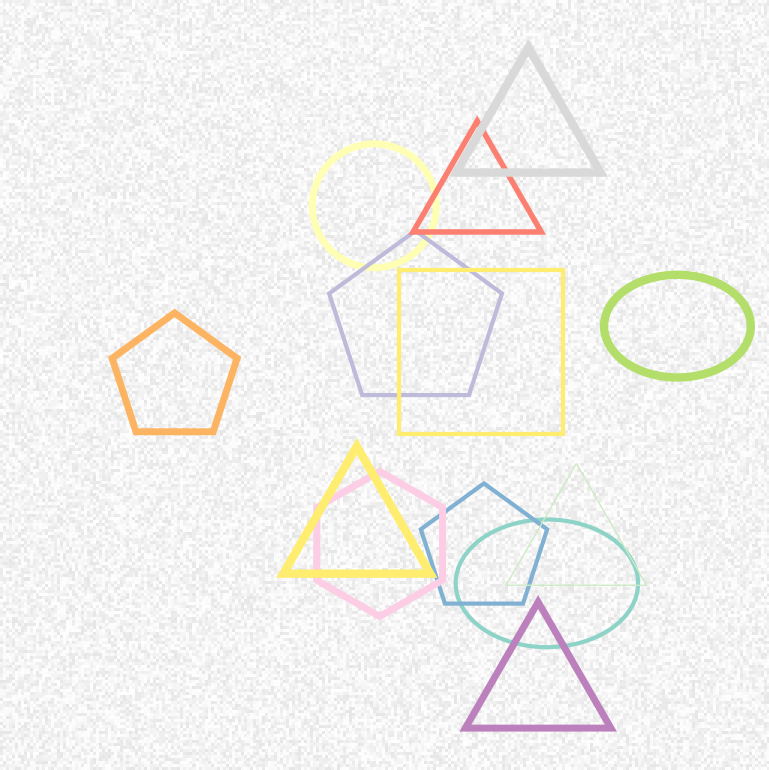[{"shape": "oval", "thickness": 1.5, "radius": 0.59, "center": [0.71, 0.242]}, {"shape": "circle", "thickness": 2.5, "radius": 0.4, "center": [0.486, 0.733]}, {"shape": "pentagon", "thickness": 1.5, "radius": 0.59, "center": [0.54, 0.582]}, {"shape": "triangle", "thickness": 2, "radius": 0.48, "center": [0.62, 0.747]}, {"shape": "pentagon", "thickness": 1.5, "radius": 0.43, "center": [0.629, 0.286]}, {"shape": "pentagon", "thickness": 2.5, "radius": 0.43, "center": [0.227, 0.508]}, {"shape": "oval", "thickness": 3, "radius": 0.48, "center": [0.88, 0.576]}, {"shape": "hexagon", "thickness": 2.5, "radius": 0.47, "center": [0.493, 0.294]}, {"shape": "triangle", "thickness": 3, "radius": 0.54, "center": [0.686, 0.83]}, {"shape": "triangle", "thickness": 2.5, "radius": 0.55, "center": [0.699, 0.109]}, {"shape": "triangle", "thickness": 0.5, "radius": 0.53, "center": [0.748, 0.293]}, {"shape": "triangle", "thickness": 3, "radius": 0.55, "center": [0.463, 0.31]}, {"shape": "square", "thickness": 1.5, "radius": 0.53, "center": [0.625, 0.543]}]